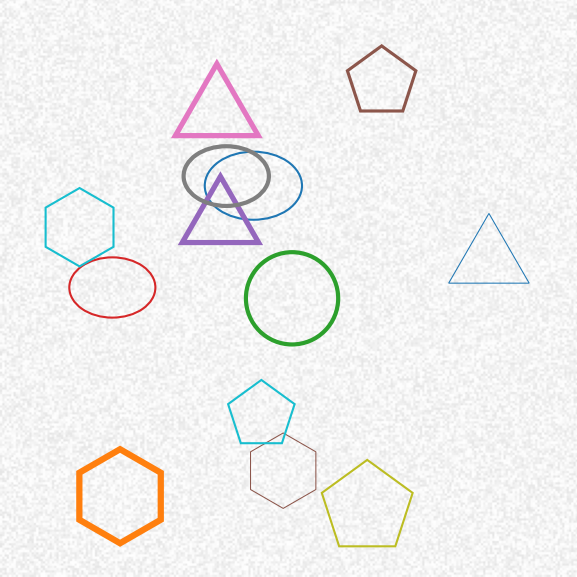[{"shape": "triangle", "thickness": 0.5, "radius": 0.4, "center": [0.847, 0.549]}, {"shape": "oval", "thickness": 1, "radius": 0.42, "center": [0.439, 0.678]}, {"shape": "hexagon", "thickness": 3, "radius": 0.41, "center": [0.208, 0.14]}, {"shape": "circle", "thickness": 2, "radius": 0.4, "center": [0.506, 0.483]}, {"shape": "oval", "thickness": 1, "radius": 0.37, "center": [0.195, 0.501]}, {"shape": "triangle", "thickness": 2.5, "radius": 0.38, "center": [0.382, 0.617]}, {"shape": "pentagon", "thickness": 1.5, "radius": 0.31, "center": [0.661, 0.857]}, {"shape": "hexagon", "thickness": 0.5, "radius": 0.33, "center": [0.49, 0.184]}, {"shape": "triangle", "thickness": 2.5, "radius": 0.41, "center": [0.375, 0.806]}, {"shape": "oval", "thickness": 2, "radius": 0.37, "center": [0.392, 0.694]}, {"shape": "pentagon", "thickness": 1, "radius": 0.41, "center": [0.636, 0.12]}, {"shape": "hexagon", "thickness": 1, "radius": 0.34, "center": [0.138, 0.606]}, {"shape": "pentagon", "thickness": 1, "radius": 0.3, "center": [0.453, 0.281]}]